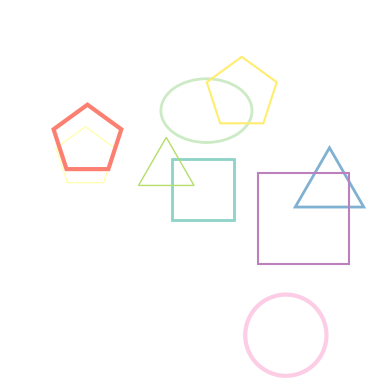[{"shape": "square", "thickness": 2, "radius": 0.4, "center": [0.527, 0.508]}, {"shape": "pentagon", "thickness": 1, "radius": 0.4, "center": [0.222, 0.591]}, {"shape": "pentagon", "thickness": 3, "radius": 0.46, "center": [0.227, 0.636]}, {"shape": "triangle", "thickness": 2, "radius": 0.51, "center": [0.856, 0.514]}, {"shape": "triangle", "thickness": 1, "radius": 0.42, "center": [0.432, 0.56]}, {"shape": "circle", "thickness": 3, "radius": 0.53, "center": [0.742, 0.129]}, {"shape": "square", "thickness": 1.5, "radius": 0.59, "center": [0.788, 0.432]}, {"shape": "oval", "thickness": 2, "radius": 0.59, "center": [0.536, 0.713]}, {"shape": "pentagon", "thickness": 1.5, "radius": 0.48, "center": [0.628, 0.757]}]